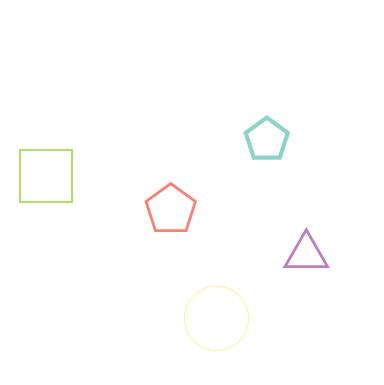[{"shape": "pentagon", "thickness": 3, "radius": 0.29, "center": [0.693, 0.637]}, {"shape": "pentagon", "thickness": 2, "radius": 0.34, "center": [0.443, 0.456]}, {"shape": "square", "thickness": 1.5, "radius": 0.34, "center": [0.12, 0.542]}, {"shape": "triangle", "thickness": 2, "radius": 0.32, "center": [0.795, 0.339]}, {"shape": "circle", "thickness": 0.5, "radius": 0.42, "center": [0.562, 0.173]}]